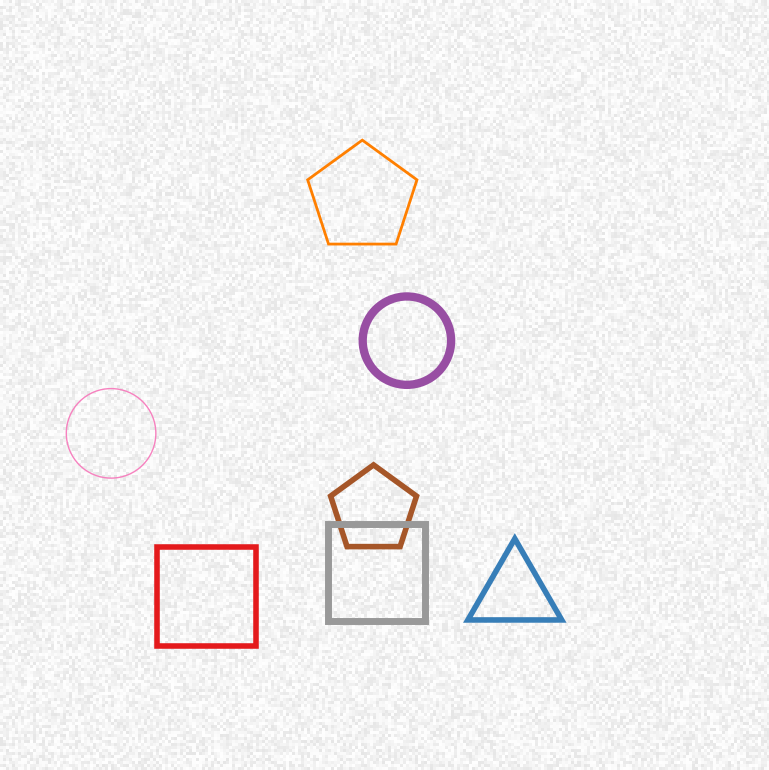[{"shape": "square", "thickness": 2, "radius": 0.32, "center": [0.268, 0.226]}, {"shape": "triangle", "thickness": 2, "radius": 0.35, "center": [0.669, 0.23]}, {"shape": "circle", "thickness": 3, "radius": 0.29, "center": [0.528, 0.558]}, {"shape": "pentagon", "thickness": 1, "radius": 0.37, "center": [0.471, 0.743]}, {"shape": "pentagon", "thickness": 2, "radius": 0.29, "center": [0.485, 0.338]}, {"shape": "circle", "thickness": 0.5, "radius": 0.29, "center": [0.144, 0.437]}, {"shape": "square", "thickness": 2.5, "radius": 0.31, "center": [0.489, 0.256]}]